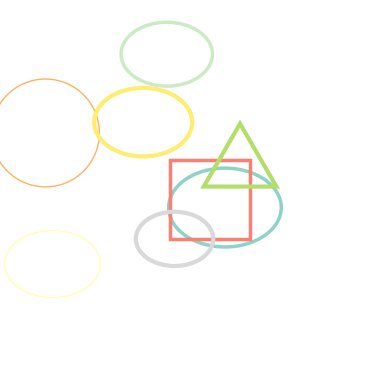[{"shape": "oval", "thickness": 2.5, "radius": 0.73, "center": [0.584, 0.461]}, {"shape": "oval", "thickness": 1, "radius": 0.62, "center": [0.137, 0.314]}, {"shape": "square", "thickness": 2.5, "radius": 0.52, "center": [0.545, 0.481]}, {"shape": "circle", "thickness": 1, "radius": 0.7, "center": [0.118, 0.655]}, {"shape": "triangle", "thickness": 3, "radius": 0.54, "center": [0.624, 0.57]}, {"shape": "oval", "thickness": 3, "radius": 0.5, "center": [0.453, 0.38]}, {"shape": "oval", "thickness": 2.5, "radius": 0.59, "center": [0.433, 0.859]}, {"shape": "oval", "thickness": 3, "radius": 0.64, "center": [0.372, 0.683]}]